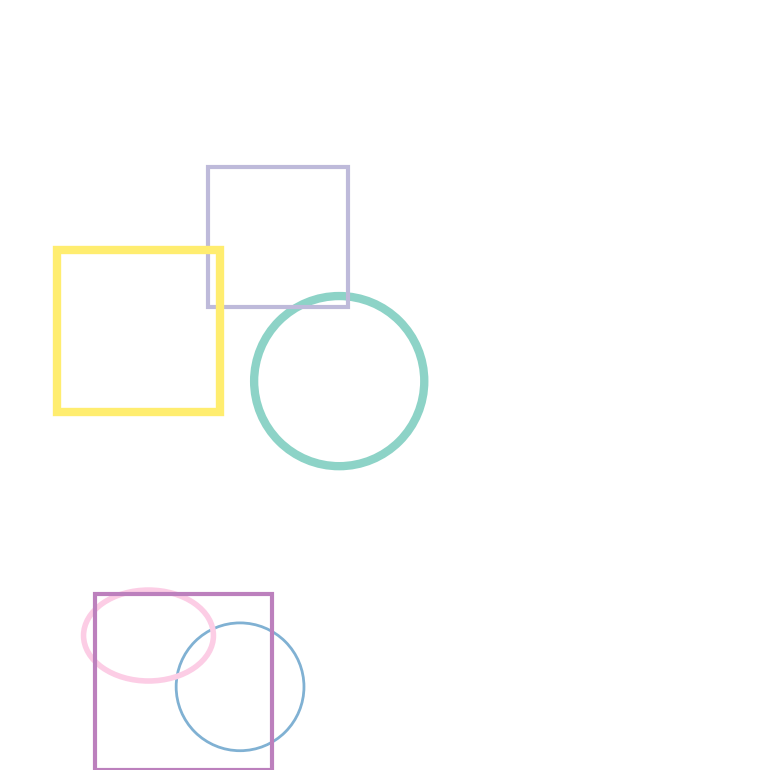[{"shape": "circle", "thickness": 3, "radius": 0.55, "center": [0.441, 0.505]}, {"shape": "square", "thickness": 1.5, "radius": 0.45, "center": [0.361, 0.692]}, {"shape": "circle", "thickness": 1, "radius": 0.41, "center": [0.312, 0.108]}, {"shape": "oval", "thickness": 2, "radius": 0.42, "center": [0.193, 0.175]}, {"shape": "square", "thickness": 1.5, "radius": 0.57, "center": [0.238, 0.114]}, {"shape": "square", "thickness": 3, "radius": 0.53, "center": [0.18, 0.57]}]